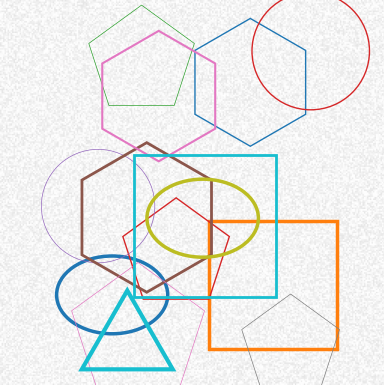[{"shape": "hexagon", "thickness": 1, "radius": 0.83, "center": [0.65, 0.786]}, {"shape": "oval", "thickness": 2.5, "radius": 0.72, "center": [0.291, 0.234]}, {"shape": "square", "thickness": 2.5, "radius": 0.83, "center": [0.71, 0.26]}, {"shape": "pentagon", "thickness": 0.5, "radius": 0.72, "center": [0.368, 0.843]}, {"shape": "circle", "thickness": 1, "radius": 0.76, "center": [0.807, 0.867]}, {"shape": "pentagon", "thickness": 1, "radius": 0.73, "center": [0.457, 0.341]}, {"shape": "circle", "thickness": 0.5, "radius": 0.74, "center": [0.255, 0.465]}, {"shape": "hexagon", "thickness": 2, "radius": 0.97, "center": [0.381, 0.435]}, {"shape": "hexagon", "thickness": 1.5, "radius": 0.85, "center": [0.412, 0.75]}, {"shape": "pentagon", "thickness": 0.5, "radius": 0.91, "center": [0.359, 0.137]}, {"shape": "pentagon", "thickness": 0.5, "radius": 0.67, "center": [0.755, 0.103]}, {"shape": "oval", "thickness": 2.5, "radius": 0.72, "center": [0.526, 0.433]}, {"shape": "triangle", "thickness": 3, "radius": 0.68, "center": [0.331, 0.109]}, {"shape": "square", "thickness": 2, "radius": 0.92, "center": [0.532, 0.414]}]